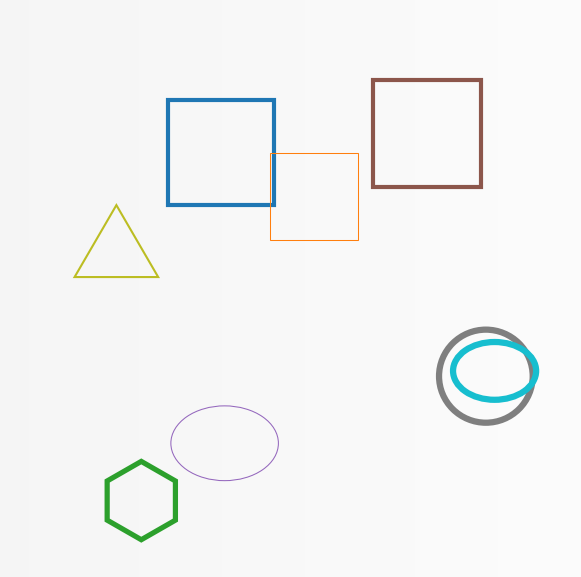[{"shape": "square", "thickness": 2, "radius": 0.46, "center": [0.38, 0.735]}, {"shape": "square", "thickness": 0.5, "radius": 0.38, "center": [0.54, 0.659]}, {"shape": "hexagon", "thickness": 2.5, "radius": 0.34, "center": [0.243, 0.132]}, {"shape": "oval", "thickness": 0.5, "radius": 0.46, "center": [0.386, 0.232]}, {"shape": "square", "thickness": 2, "radius": 0.47, "center": [0.734, 0.768]}, {"shape": "circle", "thickness": 3, "radius": 0.4, "center": [0.836, 0.348]}, {"shape": "triangle", "thickness": 1, "radius": 0.42, "center": [0.2, 0.561]}, {"shape": "oval", "thickness": 3, "radius": 0.36, "center": [0.851, 0.357]}]